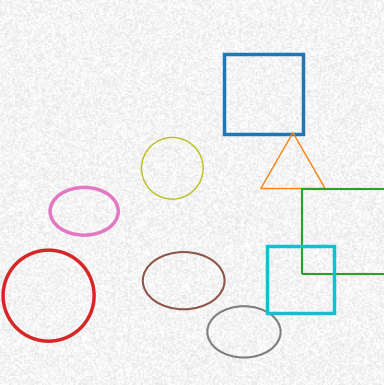[{"shape": "square", "thickness": 2.5, "radius": 0.52, "center": [0.684, 0.756]}, {"shape": "triangle", "thickness": 1, "radius": 0.48, "center": [0.761, 0.559]}, {"shape": "square", "thickness": 1.5, "radius": 0.55, "center": [0.895, 0.399]}, {"shape": "circle", "thickness": 2.5, "radius": 0.59, "center": [0.126, 0.232]}, {"shape": "oval", "thickness": 1.5, "radius": 0.53, "center": [0.477, 0.271]}, {"shape": "oval", "thickness": 2.5, "radius": 0.44, "center": [0.219, 0.451]}, {"shape": "oval", "thickness": 1.5, "radius": 0.48, "center": [0.634, 0.138]}, {"shape": "circle", "thickness": 1, "radius": 0.4, "center": [0.448, 0.563]}, {"shape": "square", "thickness": 2.5, "radius": 0.44, "center": [0.78, 0.275]}]